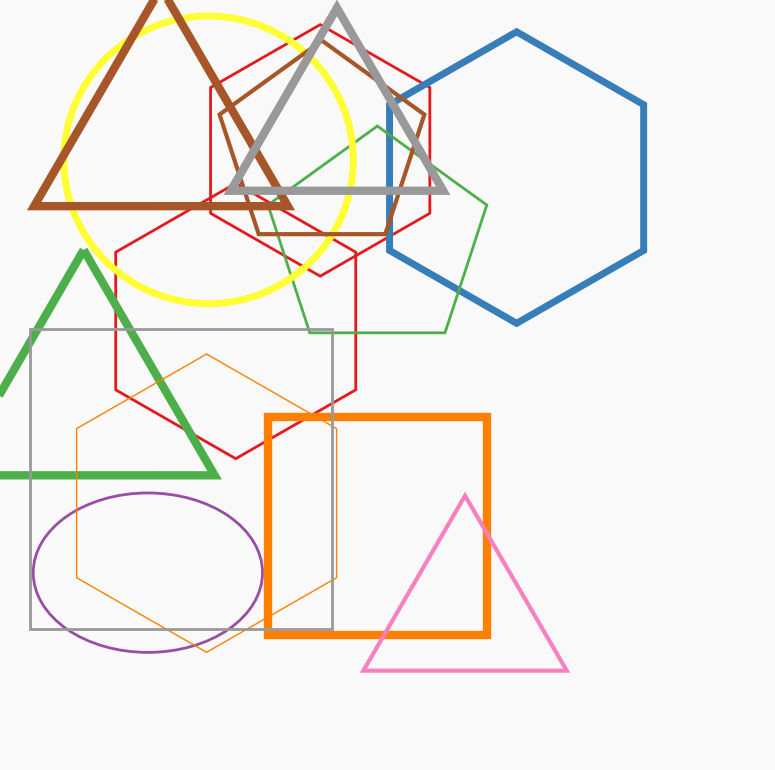[{"shape": "hexagon", "thickness": 1, "radius": 0.89, "center": [0.304, 0.583]}, {"shape": "hexagon", "thickness": 1, "radius": 0.82, "center": [0.413, 0.805]}, {"shape": "hexagon", "thickness": 2.5, "radius": 0.95, "center": [0.667, 0.769]}, {"shape": "pentagon", "thickness": 1, "radius": 0.74, "center": [0.487, 0.688]}, {"shape": "triangle", "thickness": 3, "radius": 0.98, "center": [0.108, 0.48]}, {"shape": "oval", "thickness": 1, "radius": 0.74, "center": [0.191, 0.256]}, {"shape": "square", "thickness": 3, "radius": 0.71, "center": [0.487, 0.317]}, {"shape": "hexagon", "thickness": 0.5, "radius": 0.97, "center": [0.267, 0.347]}, {"shape": "circle", "thickness": 2.5, "radius": 0.93, "center": [0.269, 0.792]}, {"shape": "triangle", "thickness": 3, "radius": 0.95, "center": [0.208, 0.827]}, {"shape": "pentagon", "thickness": 1.5, "radius": 0.69, "center": [0.415, 0.808]}, {"shape": "triangle", "thickness": 1.5, "radius": 0.76, "center": [0.6, 0.205]}, {"shape": "triangle", "thickness": 3, "radius": 0.79, "center": [0.435, 0.831]}, {"shape": "square", "thickness": 1, "radius": 0.97, "center": [0.233, 0.378]}]